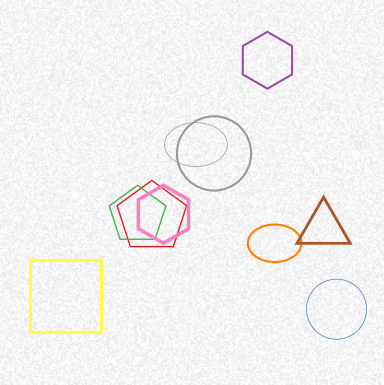[{"shape": "pentagon", "thickness": 1, "radius": 0.48, "center": [0.394, 0.436]}, {"shape": "circle", "thickness": 0.5, "radius": 0.39, "center": [0.874, 0.197]}, {"shape": "pentagon", "thickness": 1, "radius": 0.39, "center": [0.357, 0.441]}, {"shape": "hexagon", "thickness": 1.5, "radius": 0.37, "center": [0.695, 0.844]}, {"shape": "oval", "thickness": 1.5, "radius": 0.35, "center": [0.713, 0.368]}, {"shape": "square", "thickness": 2, "radius": 0.47, "center": [0.17, 0.23]}, {"shape": "triangle", "thickness": 2, "radius": 0.4, "center": [0.841, 0.408]}, {"shape": "hexagon", "thickness": 2.5, "radius": 0.38, "center": [0.425, 0.444]}, {"shape": "circle", "thickness": 1.5, "radius": 0.48, "center": [0.556, 0.602]}, {"shape": "oval", "thickness": 0.5, "radius": 0.41, "center": [0.509, 0.624]}]